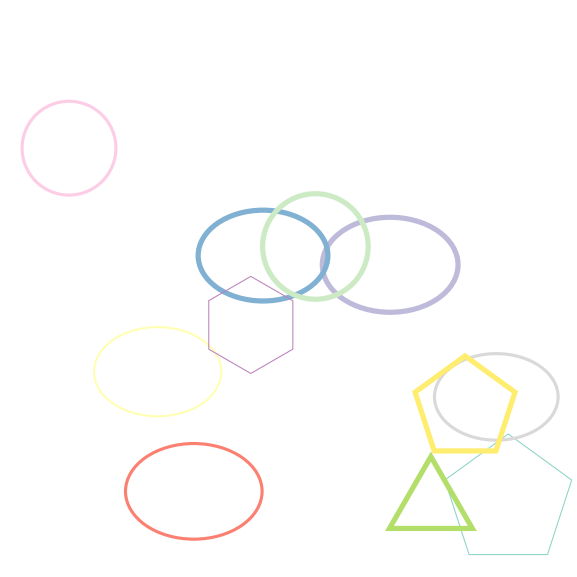[{"shape": "pentagon", "thickness": 0.5, "radius": 0.58, "center": [0.88, 0.132]}, {"shape": "oval", "thickness": 1, "radius": 0.55, "center": [0.273, 0.356]}, {"shape": "oval", "thickness": 2.5, "radius": 0.59, "center": [0.676, 0.541]}, {"shape": "oval", "thickness": 1.5, "radius": 0.59, "center": [0.336, 0.148]}, {"shape": "oval", "thickness": 2.5, "radius": 0.56, "center": [0.455, 0.557]}, {"shape": "triangle", "thickness": 2.5, "radius": 0.41, "center": [0.746, 0.126]}, {"shape": "circle", "thickness": 1.5, "radius": 0.41, "center": [0.119, 0.743]}, {"shape": "oval", "thickness": 1.5, "radius": 0.54, "center": [0.859, 0.312]}, {"shape": "hexagon", "thickness": 0.5, "radius": 0.42, "center": [0.434, 0.436]}, {"shape": "circle", "thickness": 2.5, "radius": 0.46, "center": [0.546, 0.572]}, {"shape": "pentagon", "thickness": 2.5, "radius": 0.45, "center": [0.805, 0.292]}]